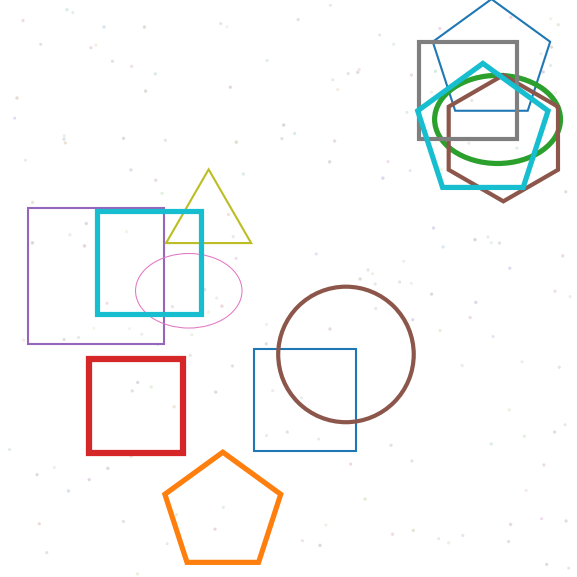[{"shape": "square", "thickness": 1, "radius": 0.44, "center": [0.528, 0.307]}, {"shape": "pentagon", "thickness": 1, "radius": 0.53, "center": [0.851, 0.894]}, {"shape": "pentagon", "thickness": 2.5, "radius": 0.53, "center": [0.386, 0.111]}, {"shape": "oval", "thickness": 2.5, "radius": 0.54, "center": [0.862, 0.792]}, {"shape": "square", "thickness": 3, "radius": 0.41, "center": [0.235, 0.296]}, {"shape": "square", "thickness": 1, "radius": 0.59, "center": [0.166, 0.521]}, {"shape": "hexagon", "thickness": 2, "radius": 0.55, "center": [0.872, 0.76]}, {"shape": "circle", "thickness": 2, "radius": 0.59, "center": [0.599, 0.385]}, {"shape": "oval", "thickness": 0.5, "radius": 0.46, "center": [0.327, 0.496]}, {"shape": "square", "thickness": 2, "radius": 0.42, "center": [0.81, 0.842]}, {"shape": "triangle", "thickness": 1, "radius": 0.43, "center": [0.361, 0.621]}, {"shape": "square", "thickness": 2.5, "radius": 0.45, "center": [0.258, 0.544]}, {"shape": "pentagon", "thickness": 2.5, "radius": 0.59, "center": [0.836, 0.771]}]